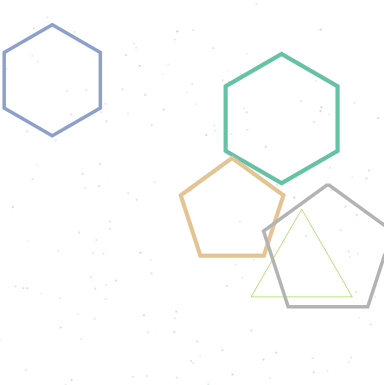[{"shape": "hexagon", "thickness": 3, "radius": 0.84, "center": [0.731, 0.692]}, {"shape": "hexagon", "thickness": 2.5, "radius": 0.72, "center": [0.136, 0.792]}, {"shape": "triangle", "thickness": 0.5, "radius": 0.76, "center": [0.784, 0.305]}, {"shape": "pentagon", "thickness": 3, "radius": 0.7, "center": [0.603, 0.449]}, {"shape": "pentagon", "thickness": 2.5, "radius": 0.88, "center": [0.852, 0.345]}]